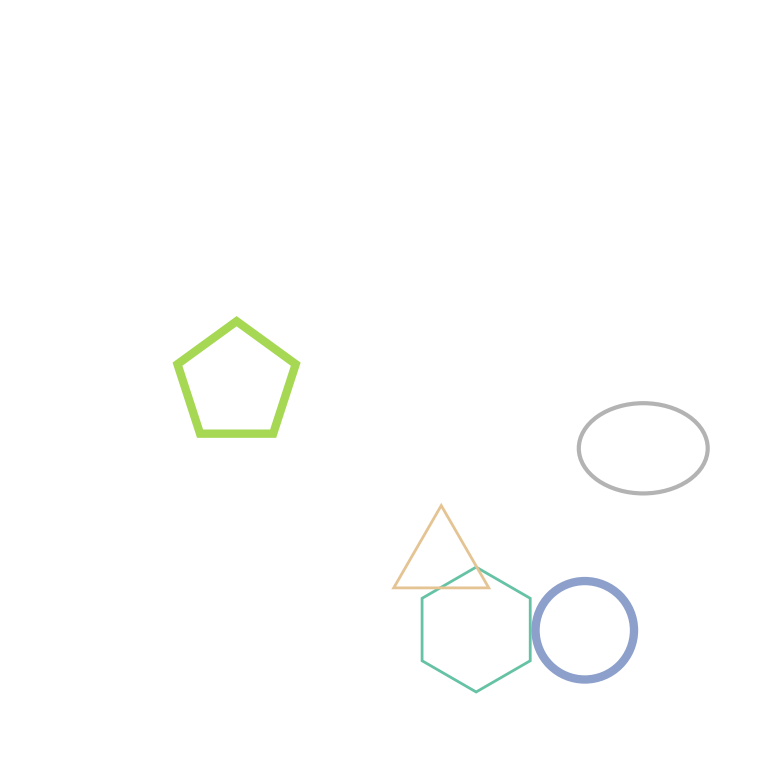[{"shape": "hexagon", "thickness": 1, "radius": 0.41, "center": [0.618, 0.182]}, {"shape": "circle", "thickness": 3, "radius": 0.32, "center": [0.759, 0.181]}, {"shape": "pentagon", "thickness": 3, "radius": 0.4, "center": [0.307, 0.502]}, {"shape": "triangle", "thickness": 1, "radius": 0.36, "center": [0.573, 0.272]}, {"shape": "oval", "thickness": 1.5, "radius": 0.42, "center": [0.835, 0.418]}]